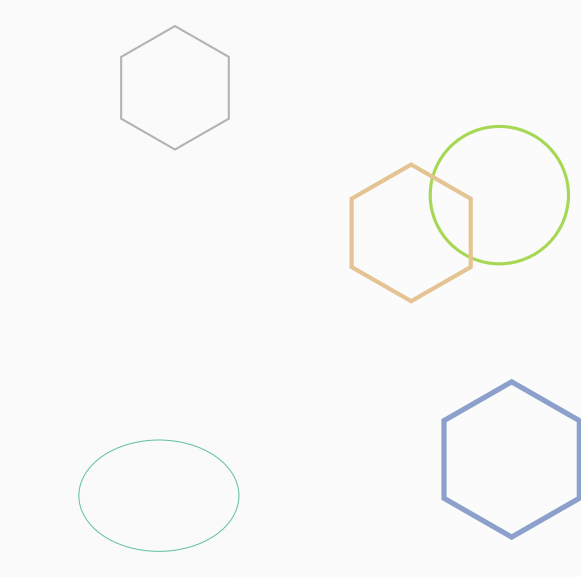[{"shape": "oval", "thickness": 0.5, "radius": 0.69, "center": [0.273, 0.141]}, {"shape": "hexagon", "thickness": 2.5, "radius": 0.67, "center": [0.88, 0.204]}, {"shape": "circle", "thickness": 1.5, "radius": 0.59, "center": [0.859, 0.661]}, {"shape": "hexagon", "thickness": 2, "radius": 0.59, "center": [0.707, 0.596]}, {"shape": "hexagon", "thickness": 1, "radius": 0.53, "center": [0.301, 0.847]}]